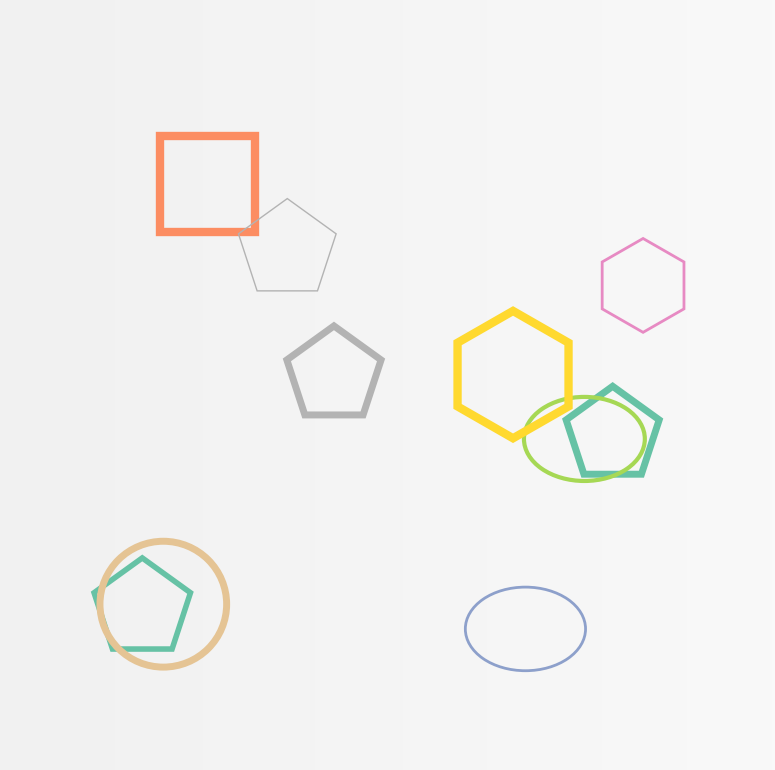[{"shape": "pentagon", "thickness": 2.5, "radius": 0.32, "center": [0.791, 0.435]}, {"shape": "pentagon", "thickness": 2, "radius": 0.33, "center": [0.184, 0.21]}, {"shape": "square", "thickness": 3, "radius": 0.31, "center": [0.268, 0.761]}, {"shape": "oval", "thickness": 1, "radius": 0.39, "center": [0.678, 0.183]}, {"shape": "hexagon", "thickness": 1, "radius": 0.3, "center": [0.83, 0.629]}, {"shape": "oval", "thickness": 1.5, "radius": 0.39, "center": [0.754, 0.43]}, {"shape": "hexagon", "thickness": 3, "radius": 0.41, "center": [0.662, 0.514]}, {"shape": "circle", "thickness": 2.5, "radius": 0.41, "center": [0.211, 0.215]}, {"shape": "pentagon", "thickness": 2.5, "radius": 0.32, "center": [0.431, 0.513]}, {"shape": "pentagon", "thickness": 0.5, "radius": 0.33, "center": [0.371, 0.676]}]